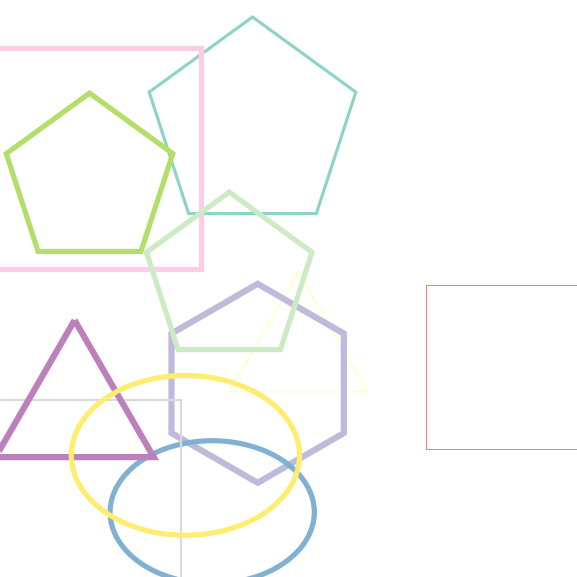[{"shape": "pentagon", "thickness": 1.5, "radius": 0.94, "center": [0.437, 0.782]}, {"shape": "triangle", "thickness": 0.5, "radius": 0.69, "center": [0.517, 0.39]}, {"shape": "hexagon", "thickness": 3, "radius": 0.86, "center": [0.446, 0.335]}, {"shape": "square", "thickness": 0.5, "radius": 0.71, "center": [0.88, 0.364]}, {"shape": "oval", "thickness": 2.5, "radius": 0.88, "center": [0.367, 0.112]}, {"shape": "pentagon", "thickness": 2.5, "radius": 0.76, "center": [0.155, 0.686]}, {"shape": "square", "thickness": 2.5, "radius": 0.96, "center": [0.157, 0.725]}, {"shape": "square", "thickness": 1, "radius": 0.8, "center": [0.153, 0.146]}, {"shape": "triangle", "thickness": 3, "radius": 0.79, "center": [0.129, 0.287]}, {"shape": "pentagon", "thickness": 2.5, "radius": 0.75, "center": [0.397, 0.516]}, {"shape": "oval", "thickness": 2.5, "radius": 0.99, "center": [0.321, 0.211]}]